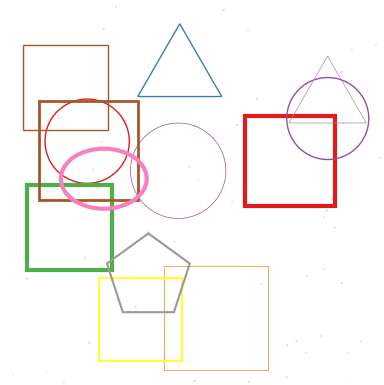[{"shape": "circle", "thickness": 1, "radius": 0.55, "center": [0.226, 0.633]}, {"shape": "square", "thickness": 3, "radius": 0.58, "center": [0.753, 0.582]}, {"shape": "triangle", "thickness": 1, "radius": 0.63, "center": [0.467, 0.812]}, {"shape": "square", "thickness": 3, "radius": 0.55, "center": [0.181, 0.41]}, {"shape": "circle", "thickness": 1, "radius": 0.53, "center": [0.851, 0.692]}, {"shape": "circle", "thickness": 0.5, "radius": 0.62, "center": [0.463, 0.557]}, {"shape": "square", "thickness": 0.5, "radius": 0.68, "center": [0.56, 0.174]}, {"shape": "square", "thickness": 1.5, "radius": 0.54, "center": [0.365, 0.171]}, {"shape": "square", "thickness": 2, "radius": 0.64, "center": [0.229, 0.608]}, {"shape": "square", "thickness": 1, "radius": 0.55, "center": [0.17, 0.772]}, {"shape": "oval", "thickness": 3, "radius": 0.56, "center": [0.27, 0.536]}, {"shape": "triangle", "thickness": 0.5, "radius": 0.58, "center": [0.851, 0.739]}, {"shape": "pentagon", "thickness": 1.5, "radius": 0.57, "center": [0.385, 0.281]}]